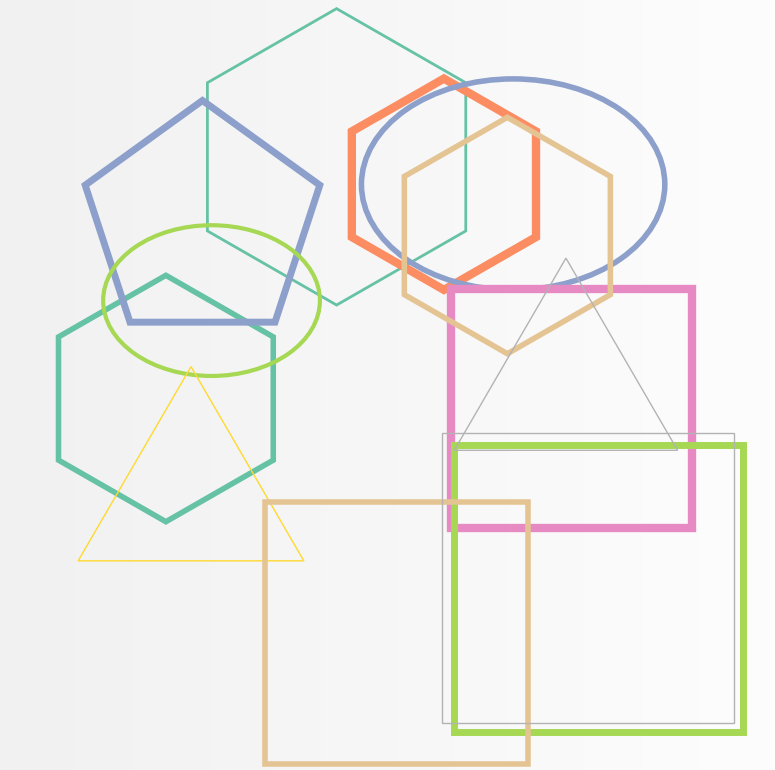[{"shape": "hexagon", "thickness": 2, "radius": 0.8, "center": [0.214, 0.482]}, {"shape": "hexagon", "thickness": 1, "radius": 0.96, "center": [0.434, 0.796]}, {"shape": "hexagon", "thickness": 3, "radius": 0.69, "center": [0.573, 0.761]}, {"shape": "oval", "thickness": 2, "radius": 0.98, "center": [0.662, 0.761]}, {"shape": "pentagon", "thickness": 2.5, "radius": 0.8, "center": [0.261, 0.71]}, {"shape": "square", "thickness": 3, "radius": 0.78, "center": [0.737, 0.469]}, {"shape": "oval", "thickness": 1.5, "radius": 0.7, "center": [0.273, 0.61]}, {"shape": "square", "thickness": 2.5, "radius": 0.93, "center": [0.772, 0.236]}, {"shape": "triangle", "thickness": 0.5, "radius": 0.84, "center": [0.246, 0.356]}, {"shape": "hexagon", "thickness": 2, "radius": 0.77, "center": [0.655, 0.694]}, {"shape": "square", "thickness": 2, "radius": 0.85, "center": [0.512, 0.178]}, {"shape": "triangle", "thickness": 0.5, "radius": 0.83, "center": [0.73, 0.498]}, {"shape": "square", "thickness": 0.5, "radius": 0.94, "center": [0.759, 0.249]}]